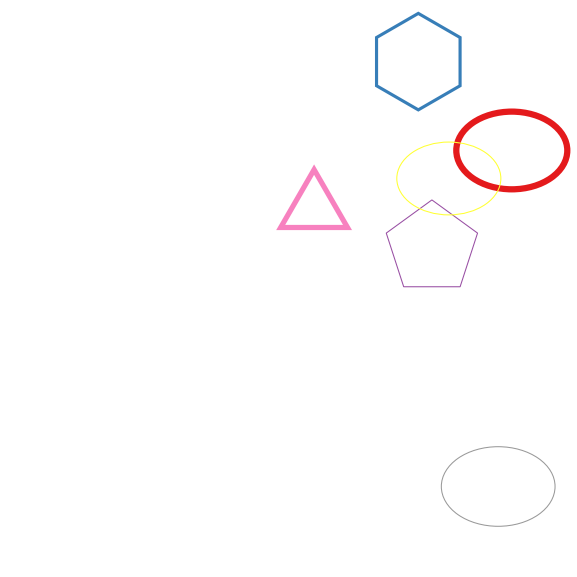[{"shape": "oval", "thickness": 3, "radius": 0.48, "center": [0.886, 0.739]}, {"shape": "hexagon", "thickness": 1.5, "radius": 0.42, "center": [0.724, 0.892]}, {"shape": "pentagon", "thickness": 0.5, "radius": 0.42, "center": [0.748, 0.57]}, {"shape": "oval", "thickness": 0.5, "radius": 0.45, "center": [0.777, 0.69]}, {"shape": "triangle", "thickness": 2.5, "radius": 0.33, "center": [0.544, 0.639]}, {"shape": "oval", "thickness": 0.5, "radius": 0.49, "center": [0.863, 0.157]}]